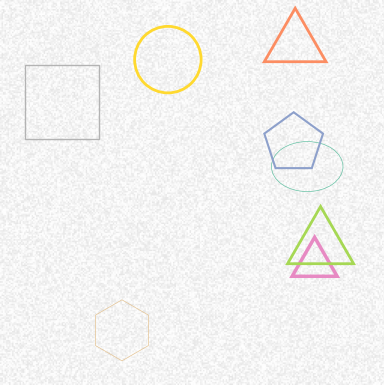[{"shape": "oval", "thickness": 0.5, "radius": 0.46, "center": [0.798, 0.567]}, {"shape": "triangle", "thickness": 2, "radius": 0.46, "center": [0.767, 0.886]}, {"shape": "pentagon", "thickness": 1.5, "radius": 0.4, "center": [0.763, 0.628]}, {"shape": "triangle", "thickness": 2.5, "radius": 0.34, "center": [0.817, 0.316]}, {"shape": "triangle", "thickness": 2, "radius": 0.5, "center": [0.833, 0.365]}, {"shape": "circle", "thickness": 2, "radius": 0.43, "center": [0.436, 0.845]}, {"shape": "hexagon", "thickness": 0.5, "radius": 0.4, "center": [0.317, 0.142]}, {"shape": "square", "thickness": 1, "radius": 0.48, "center": [0.161, 0.735]}]